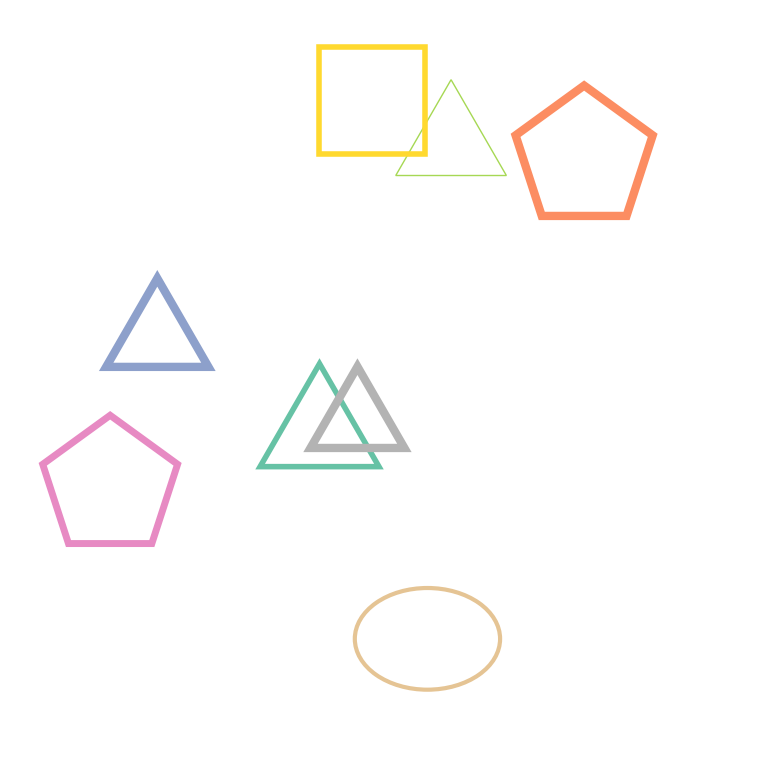[{"shape": "triangle", "thickness": 2, "radius": 0.45, "center": [0.415, 0.439]}, {"shape": "pentagon", "thickness": 3, "radius": 0.47, "center": [0.759, 0.795]}, {"shape": "triangle", "thickness": 3, "radius": 0.38, "center": [0.204, 0.562]}, {"shape": "pentagon", "thickness": 2.5, "radius": 0.46, "center": [0.143, 0.369]}, {"shape": "triangle", "thickness": 0.5, "radius": 0.41, "center": [0.586, 0.814]}, {"shape": "square", "thickness": 2, "radius": 0.35, "center": [0.483, 0.869]}, {"shape": "oval", "thickness": 1.5, "radius": 0.47, "center": [0.555, 0.17]}, {"shape": "triangle", "thickness": 3, "radius": 0.35, "center": [0.464, 0.453]}]